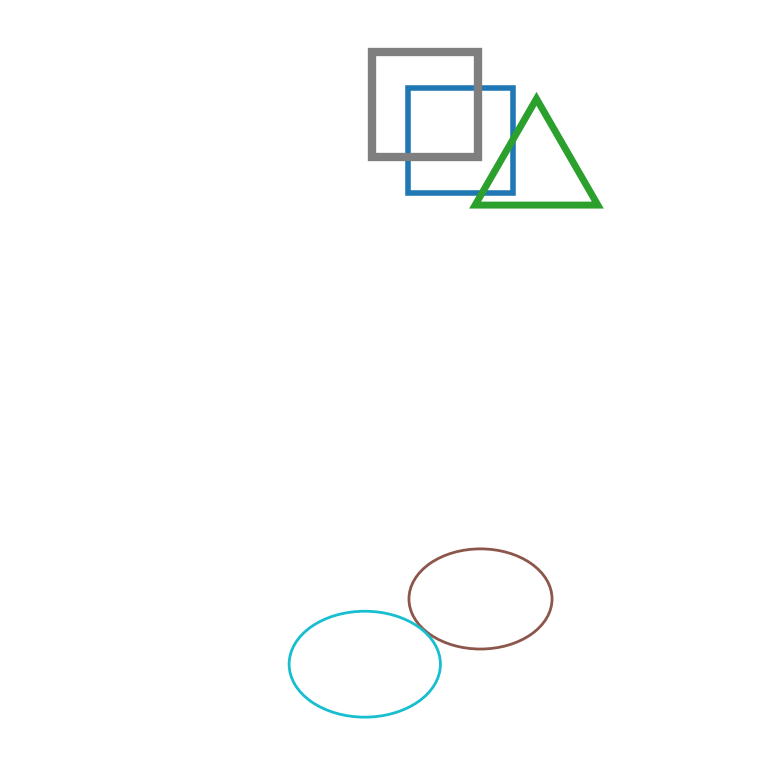[{"shape": "square", "thickness": 2, "radius": 0.34, "center": [0.598, 0.817]}, {"shape": "triangle", "thickness": 2.5, "radius": 0.46, "center": [0.697, 0.78]}, {"shape": "oval", "thickness": 1, "radius": 0.46, "center": [0.624, 0.222]}, {"shape": "square", "thickness": 3, "radius": 0.34, "center": [0.552, 0.864]}, {"shape": "oval", "thickness": 1, "radius": 0.49, "center": [0.474, 0.137]}]